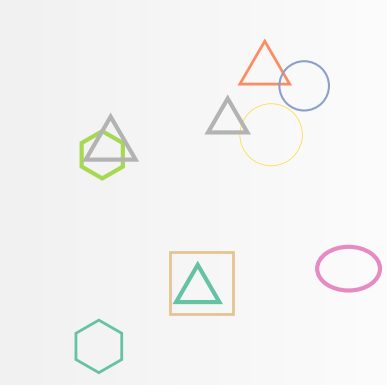[{"shape": "hexagon", "thickness": 2, "radius": 0.34, "center": [0.255, 0.1]}, {"shape": "triangle", "thickness": 3, "radius": 0.32, "center": [0.51, 0.248]}, {"shape": "triangle", "thickness": 2, "radius": 0.37, "center": [0.683, 0.819]}, {"shape": "circle", "thickness": 1.5, "radius": 0.32, "center": [0.785, 0.777]}, {"shape": "oval", "thickness": 3, "radius": 0.41, "center": [0.9, 0.302]}, {"shape": "hexagon", "thickness": 3, "radius": 0.31, "center": [0.264, 0.598]}, {"shape": "circle", "thickness": 0.5, "radius": 0.4, "center": [0.7, 0.65]}, {"shape": "square", "thickness": 2, "radius": 0.4, "center": [0.52, 0.264]}, {"shape": "triangle", "thickness": 3, "radius": 0.29, "center": [0.588, 0.685]}, {"shape": "triangle", "thickness": 3, "radius": 0.37, "center": [0.286, 0.623]}]